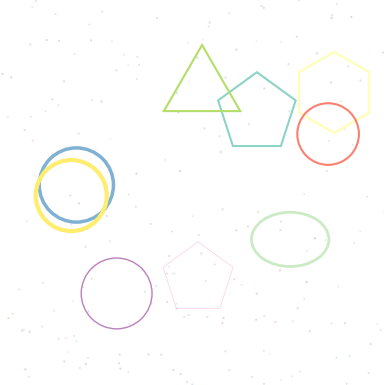[{"shape": "pentagon", "thickness": 1.5, "radius": 0.53, "center": [0.667, 0.706]}, {"shape": "hexagon", "thickness": 1.5, "radius": 0.53, "center": [0.868, 0.76]}, {"shape": "circle", "thickness": 1.5, "radius": 0.4, "center": [0.852, 0.652]}, {"shape": "circle", "thickness": 2.5, "radius": 0.48, "center": [0.198, 0.519]}, {"shape": "triangle", "thickness": 1.5, "radius": 0.57, "center": [0.525, 0.769]}, {"shape": "pentagon", "thickness": 0.5, "radius": 0.48, "center": [0.514, 0.276]}, {"shape": "circle", "thickness": 1, "radius": 0.46, "center": [0.303, 0.238]}, {"shape": "oval", "thickness": 2, "radius": 0.5, "center": [0.754, 0.378]}, {"shape": "circle", "thickness": 3, "radius": 0.46, "center": [0.185, 0.492]}]